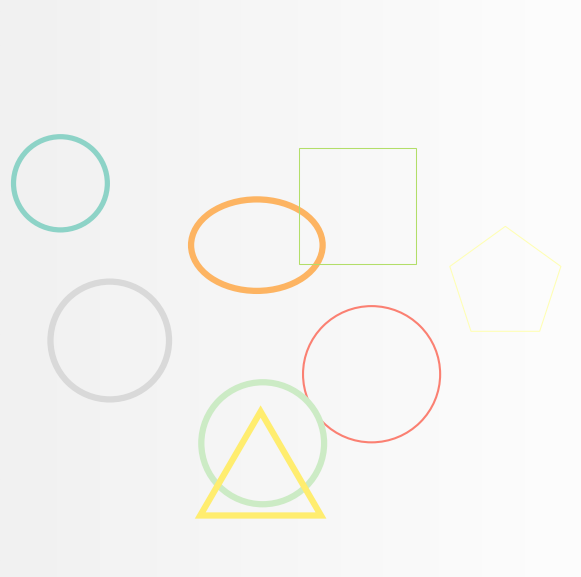[{"shape": "circle", "thickness": 2.5, "radius": 0.4, "center": [0.104, 0.682]}, {"shape": "pentagon", "thickness": 0.5, "radius": 0.5, "center": [0.869, 0.507]}, {"shape": "circle", "thickness": 1, "radius": 0.59, "center": [0.639, 0.351]}, {"shape": "oval", "thickness": 3, "radius": 0.57, "center": [0.442, 0.575]}, {"shape": "square", "thickness": 0.5, "radius": 0.5, "center": [0.615, 0.642]}, {"shape": "circle", "thickness": 3, "radius": 0.51, "center": [0.189, 0.409]}, {"shape": "circle", "thickness": 3, "radius": 0.53, "center": [0.452, 0.232]}, {"shape": "triangle", "thickness": 3, "radius": 0.6, "center": [0.448, 0.166]}]